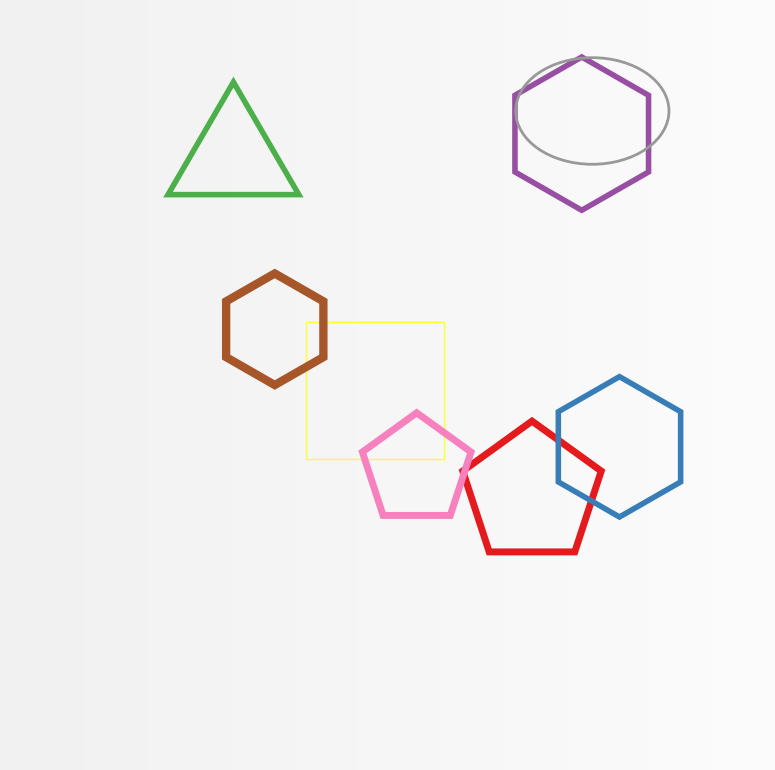[{"shape": "pentagon", "thickness": 2.5, "radius": 0.47, "center": [0.686, 0.359]}, {"shape": "hexagon", "thickness": 2, "radius": 0.46, "center": [0.799, 0.42]}, {"shape": "triangle", "thickness": 2, "radius": 0.49, "center": [0.301, 0.796]}, {"shape": "hexagon", "thickness": 2, "radius": 0.5, "center": [0.751, 0.826]}, {"shape": "square", "thickness": 0.5, "radius": 0.45, "center": [0.484, 0.493]}, {"shape": "hexagon", "thickness": 3, "radius": 0.36, "center": [0.355, 0.572]}, {"shape": "pentagon", "thickness": 2.5, "radius": 0.37, "center": [0.538, 0.39]}, {"shape": "oval", "thickness": 1, "radius": 0.49, "center": [0.764, 0.856]}]